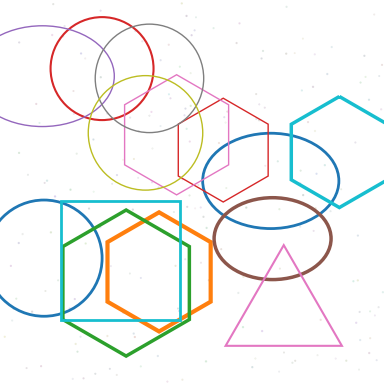[{"shape": "circle", "thickness": 2, "radius": 0.75, "center": [0.114, 0.329]}, {"shape": "oval", "thickness": 2, "radius": 0.88, "center": [0.703, 0.53]}, {"shape": "hexagon", "thickness": 3, "radius": 0.77, "center": [0.413, 0.294]}, {"shape": "hexagon", "thickness": 2.5, "radius": 0.95, "center": [0.328, 0.265]}, {"shape": "circle", "thickness": 1.5, "radius": 0.67, "center": [0.265, 0.822]}, {"shape": "hexagon", "thickness": 1, "radius": 0.67, "center": [0.58, 0.61]}, {"shape": "oval", "thickness": 1, "radius": 0.93, "center": [0.11, 0.802]}, {"shape": "oval", "thickness": 2.5, "radius": 0.76, "center": [0.708, 0.38]}, {"shape": "triangle", "thickness": 1.5, "radius": 0.87, "center": [0.737, 0.189]}, {"shape": "hexagon", "thickness": 1, "radius": 0.78, "center": [0.459, 0.65]}, {"shape": "circle", "thickness": 1, "radius": 0.7, "center": [0.388, 0.796]}, {"shape": "circle", "thickness": 1, "radius": 0.74, "center": [0.378, 0.655]}, {"shape": "hexagon", "thickness": 2.5, "radius": 0.72, "center": [0.881, 0.605]}, {"shape": "square", "thickness": 2, "radius": 0.77, "center": [0.313, 0.324]}]